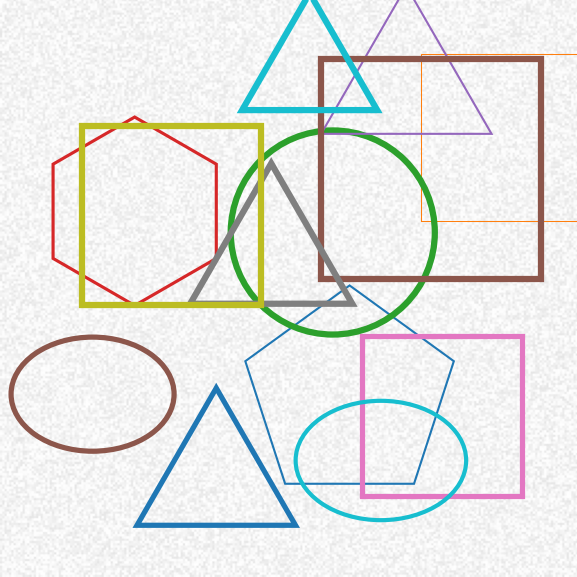[{"shape": "triangle", "thickness": 2.5, "radius": 0.79, "center": [0.374, 0.169]}, {"shape": "pentagon", "thickness": 1, "radius": 0.95, "center": [0.605, 0.315]}, {"shape": "square", "thickness": 0.5, "radius": 0.72, "center": [0.873, 0.762]}, {"shape": "circle", "thickness": 3, "radius": 0.88, "center": [0.576, 0.597]}, {"shape": "hexagon", "thickness": 1.5, "radius": 0.82, "center": [0.233, 0.633]}, {"shape": "triangle", "thickness": 1, "radius": 0.85, "center": [0.704, 0.853]}, {"shape": "oval", "thickness": 2.5, "radius": 0.71, "center": [0.16, 0.317]}, {"shape": "square", "thickness": 3, "radius": 0.95, "center": [0.746, 0.707]}, {"shape": "square", "thickness": 2.5, "radius": 0.69, "center": [0.765, 0.278]}, {"shape": "triangle", "thickness": 3, "radius": 0.81, "center": [0.47, 0.554]}, {"shape": "square", "thickness": 3, "radius": 0.77, "center": [0.296, 0.625]}, {"shape": "oval", "thickness": 2, "radius": 0.74, "center": [0.66, 0.202]}, {"shape": "triangle", "thickness": 3, "radius": 0.67, "center": [0.536, 0.876]}]